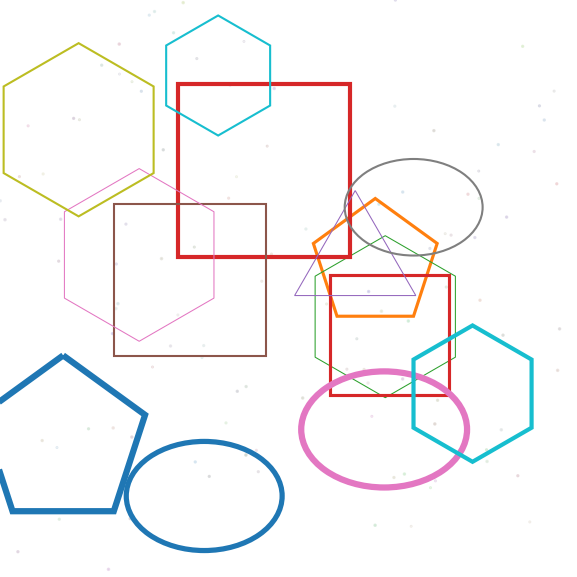[{"shape": "pentagon", "thickness": 3, "radius": 0.75, "center": [0.109, 0.235]}, {"shape": "oval", "thickness": 2.5, "radius": 0.67, "center": [0.354, 0.14]}, {"shape": "pentagon", "thickness": 1.5, "radius": 0.56, "center": [0.65, 0.543]}, {"shape": "hexagon", "thickness": 0.5, "radius": 0.7, "center": [0.667, 0.451]}, {"shape": "square", "thickness": 1.5, "radius": 0.52, "center": [0.675, 0.419]}, {"shape": "square", "thickness": 2, "radius": 0.75, "center": [0.457, 0.703]}, {"shape": "triangle", "thickness": 0.5, "radius": 0.61, "center": [0.615, 0.548]}, {"shape": "square", "thickness": 1, "radius": 0.66, "center": [0.329, 0.515]}, {"shape": "oval", "thickness": 3, "radius": 0.72, "center": [0.665, 0.256]}, {"shape": "hexagon", "thickness": 0.5, "radius": 0.75, "center": [0.241, 0.558]}, {"shape": "oval", "thickness": 1, "radius": 0.6, "center": [0.716, 0.64]}, {"shape": "hexagon", "thickness": 1, "radius": 0.75, "center": [0.136, 0.774]}, {"shape": "hexagon", "thickness": 2, "radius": 0.59, "center": [0.818, 0.318]}, {"shape": "hexagon", "thickness": 1, "radius": 0.52, "center": [0.378, 0.868]}]